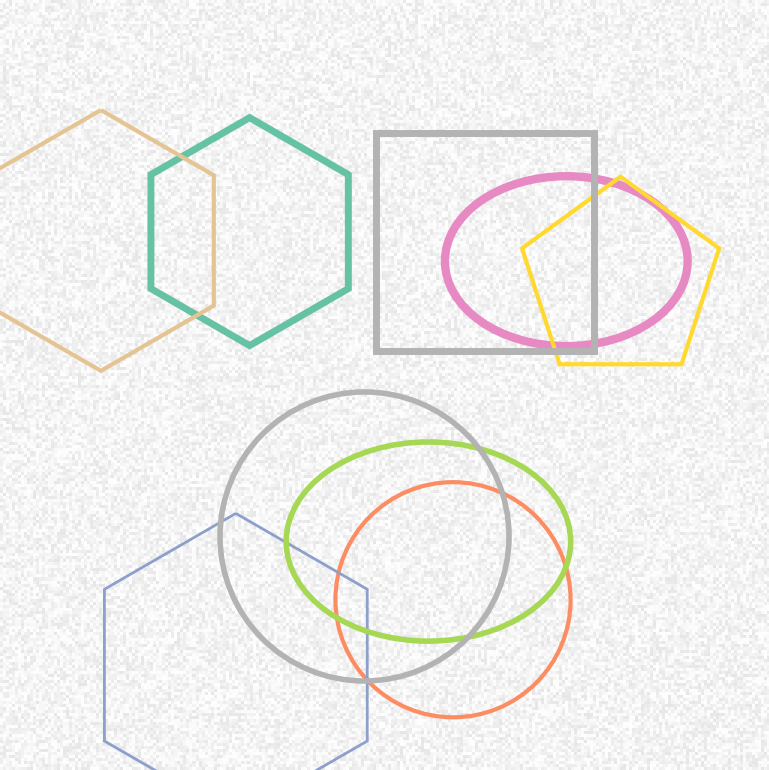[{"shape": "hexagon", "thickness": 2.5, "radius": 0.74, "center": [0.324, 0.699]}, {"shape": "circle", "thickness": 1.5, "radius": 0.76, "center": [0.588, 0.221]}, {"shape": "hexagon", "thickness": 1, "radius": 0.99, "center": [0.306, 0.136]}, {"shape": "oval", "thickness": 3, "radius": 0.79, "center": [0.735, 0.661]}, {"shape": "oval", "thickness": 2, "radius": 0.92, "center": [0.556, 0.297]}, {"shape": "pentagon", "thickness": 1.5, "radius": 0.67, "center": [0.806, 0.636]}, {"shape": "hexagon", "thickness": 1.5, "radius": 0.85, "center": [0.131, 0.688]}, {"shape": "circle", "thickness": 2, "radius": 0.94, "center": [0.473, 0.303]}, {"shape": "square", "thickness": 2.5, "radius": 0.71, "center": [0.63, 0.686]}]